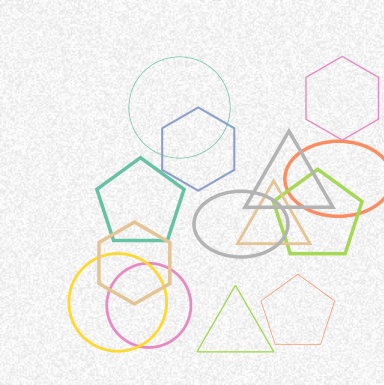[{"shape": "circle", "thickness": 0.5, "radius": 0.66, "center": [0.466, 0.721]}, {"shape": "pentagon", "thickness": 2.5, "radius": 0.59, "center": [0.365, 0.471]}, {"shape": "oval", "thickness": 2.5, "radius": 0.7, "center": [0.879, 0.536]}, {"shape": "pentagon", "thickness": 0.5, "radius": 0.5, "center": [0.774, 0.187]}, {"shape": "hexagon", "thickness": 1.5, "radius": 0.54, "center": [0.515, 0.613]}, {"shape": "circle", "thickness": 2, "radius": 0.55, "center": [0.387, 0.207]}, {"shape": "hexagon", "thickness": 1, "radius": 0.54, "center": [0.889, 0.745]}, {"shape": "pentagon", "thickness": 2.5, "radius": 0.61, "center": [0.825, 0.439]}, {"shape": "triangle", "thickness": 1, "radius": 0.58, "center": [0.611, 0.144]}, {"shape": "circle", "thickness": 2, "radius": 0.63, "center": [0.306, 0.215]}, {"shape": "hexagon", "thickness": 2.5, "radius": 0.53, "center": [0.349, 0.317]}, {"shape": "triangle", "thickness": 2, "radius": 0.54, "center": [0.711, 0.422]}, {"shape": "triangle", "thickness": 2.5, "radius": 0.66, "center": [0.751, 0.528]}, {"shape": "oval", "thickness": 2.5, "radius": 0.61, "center": [0.626, 0.418]}]